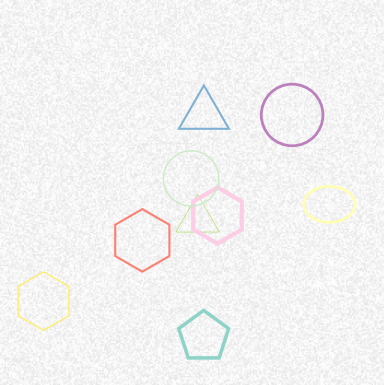[{"shape": "pentagon", "thickness": 2.5, "radius": 0.34, "center": [0.529, 0.126]}, {"shape": "oval", "thickness": 2, "radius": 0.33, "center": [0.856, 0.469]}, {"shape": "hexagon", "thickness": 1.5, "radius": 0.41, "center": [0.37, 0.376]}, {"shape": "triangle", "thickness": 1.5, "radius": 0.38, "center": [0.53, 0.703]}, {"shape": "triangle", "thickness": 0.5, "radius": 0.33, "center": [0.513, 0.43]}, {"shape": "hexagon", "thickness": 3, "radius": 0.36, "center": [0.565, 0.44]}, {"shape": "circle", "thickness": 2, "radius": 0.4, "center": [0.759, 0.701]}, {"shape": "circle", "thickness": 1, "radius": 0.36, "center": [0.496, 0.537]}, {"shape": "hexagon", "thickness": 1, "radius": 0.38, "center": [0.113, 0.218]}]